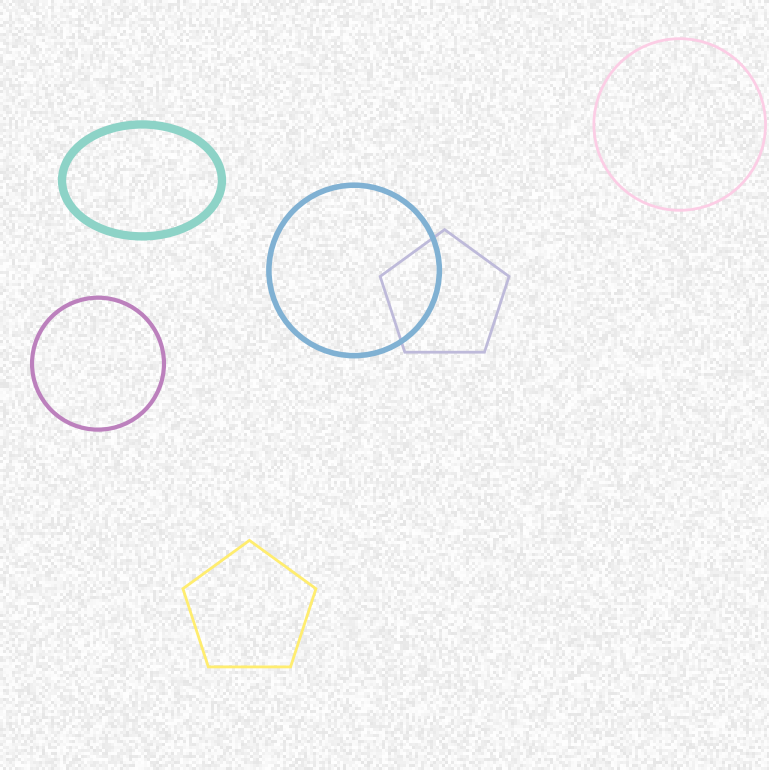[{"shape": "oval", "thickness": 3, "radius": 0.52, "center": [0.184, 0.766]}, {"shape": "pentagon", "thickness": 1, "radius": 0.44, "center": [0.577, 0.614]}, {"shape": "circle", "thickness": 2, "radius": 0.55, "center": [0.46, 0.649]}, {"shape": "circle", "thickness": 1, "radius": 0.56, "center": [0.883, 0.838]}, {"shape": "circle", "thickness": 1.5, "radius": 0.43, "center": [0.127, 0.528]}, {"shape": "pentagon", "thickness": 1, "radius": 0.45, "center": [0.324, 0.207]}]